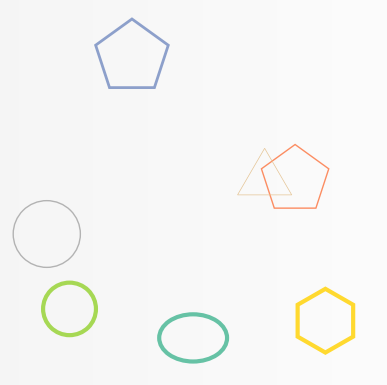[{"shape": "oval", "thickness": 3, "radius": 0.44, "center": [0.498, 0.122]}, {"shape": "pentagon", "thickness": 1, "radius": 0.46, "center": [0.762, 0.533]}, {"shape": "pentagon", "thickness": 2, "radius": 0.49, "center": [0.341, 0.852]}, {"shape": "circle", "thickness": 3, "radius": 0.34, "center": [0.179, 0.198]}, {"shape": "hexagon", "thickness": 3, "radius": 0.41, "center": [0.84, 0.167]}, {"shape": "triangle", "thickness": 0.5, "radius": 0.4, "center": [0.683, 0.534]}, {"shape": "circle", "thickness": 1, "radius": 0.43, "center": [0.121, 0.392]}]